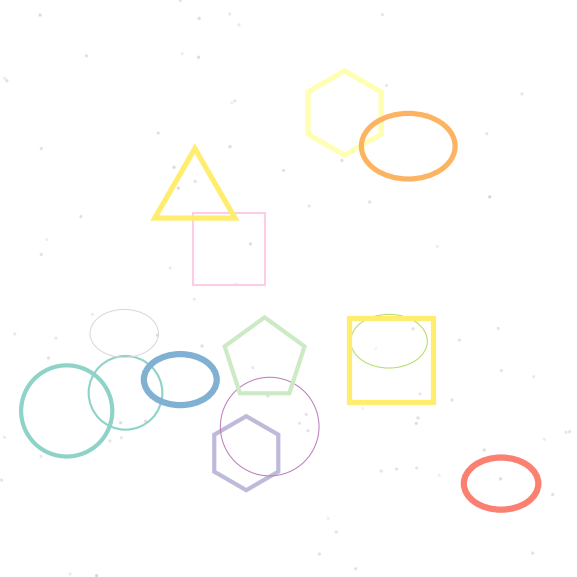[{"shape": "circle", "thickness": 2, "radius": 0.39, "center": [0.116, 0.288]}, {"shape": "circle", "thickness": 1, "radius": 0.32, "center": [0.217, 0.319]}, {"shape": "hexagon", "thickness": 2.5, "radius": 0.37, "center": [0.597, 0.803]}, {"shape": "hexagon", "thickness": 2, "radius": 0.32, "center": [0.426, 0.214]}, {"shape": "oval", "thickness": 3, "radius": 0.32, "center": [0.868, 0.162]}, {"shape": "oval", "thickness": 3, "radius": 0.32, "center": [0.312, 0.342]}, {"shape": "oval", "thickness": 2.5, "radius": 0.41, "center": [0.707, 0.746]}, {"shape": "oval", "thickness": 0.5, "radius": 0.33, "center": [0.674, 0.408]}, {"shape": "square", "thickness": 1, "radius": 0.31, "center": [0.396, 0.568]}, {"shape": "oval", "thickness": 0.5, "radius": 0.3, "center": [0.215, 0.422]}, {"shape": "circle", "thickness": 0.5, "radius": 0.43, "center": [0.467, 0.26]}, {"shape": "pentagon", "thickness": 2, "radius": 0.36, "center": [0.458, 0.377]}, {"shape": "square", "thickness": 2.5, "radius": 0.36, "center": [0.677, 0.376]}, {"shape": "triangle", "thickness": 2.5, "radius": 0.4, "center": [0.337, 0.662]}]